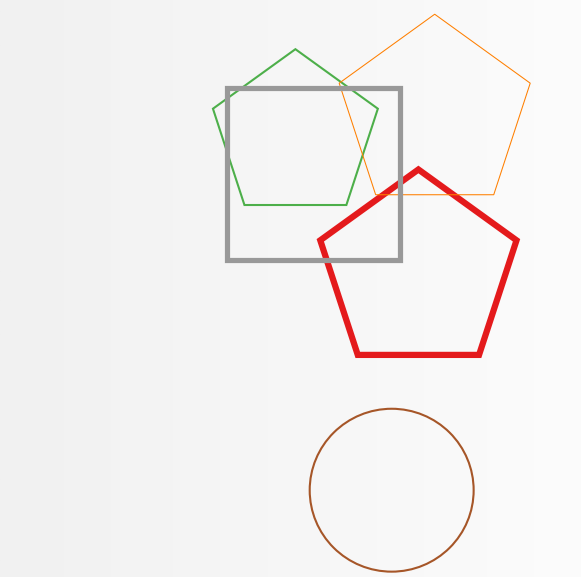[{"shape": "pentagon", "thickness": 3, "radius": 0.89, "center": [0.72, 0.528]}, {"shape": "pentagon", "thickness": 1, "radius": 0.75, "center": [0.508, 0.765]}, {"shape": "pentagon", "thickness": 0.5, "radius": 0.86, "center": [0.748, 0.802]}, {"shape": "circle", "thickness": 1, "radius": 0.71, "center": [0.674, 0.15]}, {"shape": "square", "thickness": 2.5, "radius": 0.74, "center": [0.539, 0.697]}]